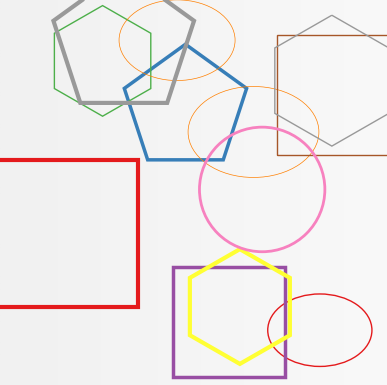[{"shape": "oval", "thickness": 1, "radius": 0.67, "center": [0.825, 0.142]}, {"shape": "square", "thickness": 3, "radius": 0.96, "center": [0.164, 0.393]}, {"shape": "pentagon", "thickness": 2.5, "radius": 0.83, "center": [0.479, 0.719]}, {"shape": "hexagon", "thickness": 1, "radius": 0.72, "center": [0.265, 0.842]}, {"shape": "square", "thickness": 2.5, "radius": 0.72, "center": [0.591, 0.164]}, {"shape": "oval", "thickness": 0.5, "radius": 0.84, "center": [0.654, 0.657]}, {"shape": "oval", "thickness": 0.5, "radius": 0.75, "center": [0.457, 0.896]}, {"shape": "hexagon", "thickness": 3, "radius": 0.75, "center": [0.619, 0.204]}, {"shape": "square", "thickness": 1, "radius": 0.78, "center": [0.872, 0.753]}, {"shape": "circle", "thickness": 2, "radius": 0.81, "center": [0.677, 0.508]}, {"shape": "pentagon", "thickness": 3, "radius": 0.95, "center": [0.319, 0.887]}, {"shape": "hexagon", "thickness": 1, "radius": 0.85, "center": [0.856, 0.79]}]